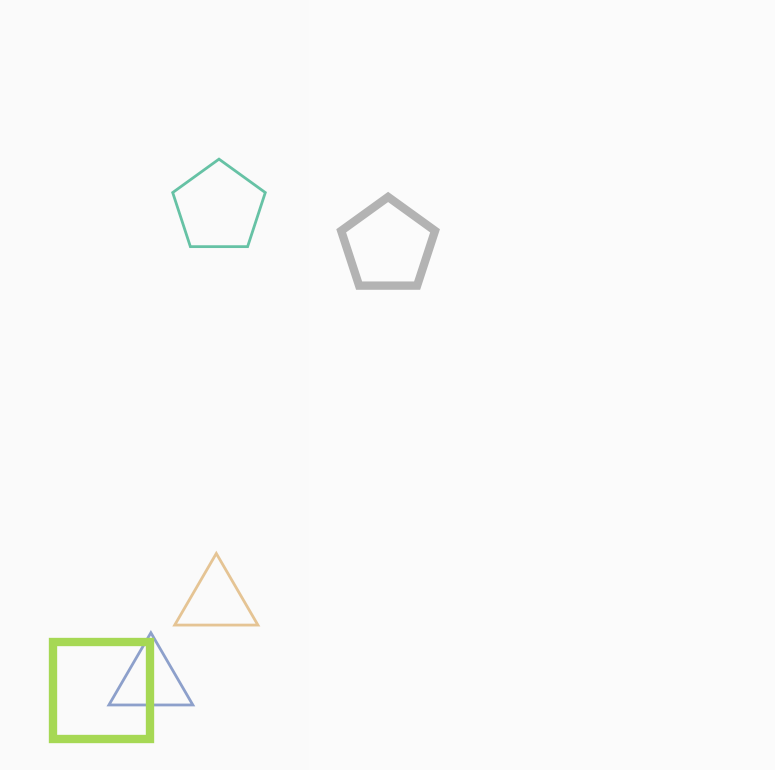[{"shape": "pentagon", "thickness": 1, "radius": 0.31, "center": [0.283, 0.731]}, {"shape": "triangle", "thickness": 1, "radius": 0.31, "center": [0.195, 0.116]}, {"shape": "square", "thickness": 3, "radius": 0.31, "center": [0.131, 0.103]}, {"shape": "triangle", "thickness": 1, "radius": 0.31, "center": [0.279, 0.219]}, {"shape": "pentagon", "thickness": 3, "radius": 0.32, "center": [0.501, 0.681]}]